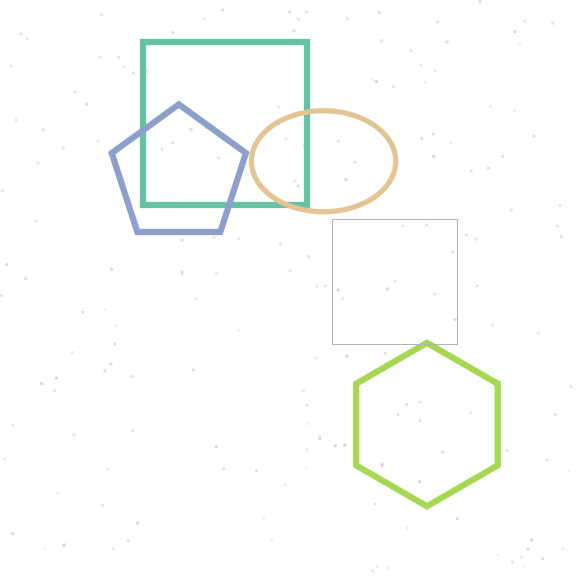[{"shape": "square", "thickness": 3, "radius": 0.71, "center": [0.389, 0.785]}, {"shape": "pentagon", "thickness": 3, "radius": 0.61, "center": [0.31, 0.696]}, {"shape": "hexagon", "thickness": 3, "radius": 0.71, "center": [0.739, 0.264]}, {"shape": "oval", "thickness": 2.5, "radius": 0.62, "center": [0.56, 0.72]}, {"shape": "square", "thickness": 0.5, "radius": 0.54, "center": [0.683, 0.512]}]